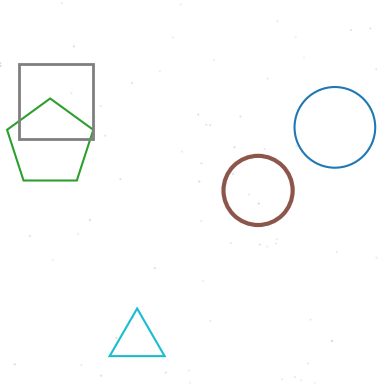[{"shape": "circle", "thickness": 1.5, "radius": 0.52, "center": [0.87, 0.669]}, {"shape": "pentagon", "thickness": 1.5, "radius": 0.59, "center": [0.13, 0.626]}, {"shape": "circle", "thickness": 3, "radius": 0.45, "center": [0.67, 0.505]}, {"shape": "square", "thickness": 2, "radius": 0.48, "center": [0.146, 0.737]}, {"shape": "triangle", "thickness": 1.5, "radius": 0.41, "center": [0.356, 0.116]}]